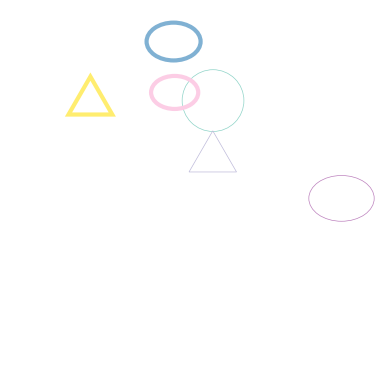[{"shape": "circle", "thickness": 0.5, "radius": 0.4, "center": [0.553, 0.739]}, {"shape": "triangle", "thickness": 0.5, "radius": 0.36, "center": [0.553, 0.589]}, {"shape": "oval", "thickness": 3, "radius": 0.35, "center": [0.451, 0.892]}, {"shape": "oval", "thickness": 3, "radius": 0.31, "center": [0.454, 0.76]}, {"shape": "oval", "thickness": 0.5, "radius": 0.42, "center": [0.887, 0.485]}, {"shape": "triangle", "thickness": 3, "radius": 0.33, "center": [0.235, 0.735]}]